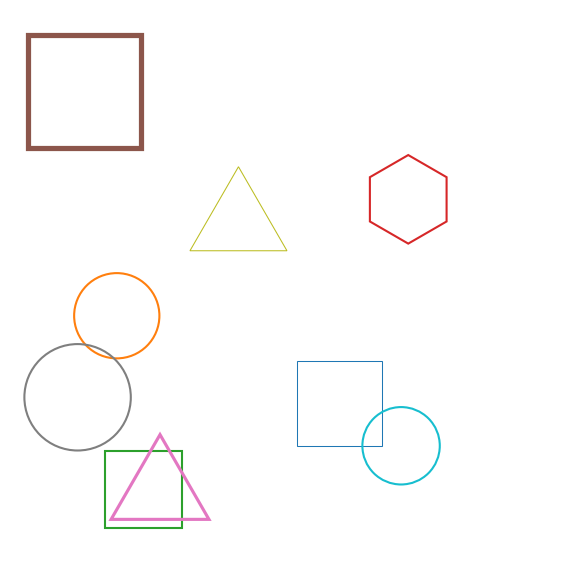[{"shape": "square", "thickness": 0.5, "radius": 0.37, "center": [0.588, 0.3]}, {"shape": "circle", "thickness": 1, "radius": 0.37, "center": [0.202, 0.452]}, {"shape": "square", "thickness": 1, "radius": 0.33, "center": [0.249, 0.151]}, {"shape": "hexagon", "thickness": 1, "radius": 0.38, "center": [0.707, 0.654]}, {"shape": "square", "thickness": 2.5, "radius": 0.49, "center": [0.146, 0.841]}, {"shape": "triangle", "thickness": 1.5, "radius": 0.49, "center": [0.277, 0.149]}, {"shape": "circle", "thickness": 1, "radius": 0.46, "center": [0.134, 0.311]}, {"shape": "triangle", "thickness": 0.5, "radius": 0.48, "center": [0.413, 0.613]}, {"shape": "circle", "thickness": 1, "radius": 0.34, "center": [0.695, 0.227]}]